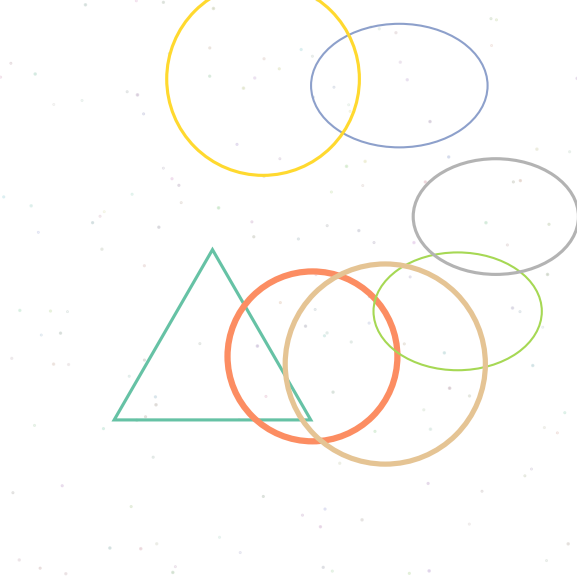[{"shape": "triangle", "thickness": 1.5, "radius": 0.98, "center": [0.368, 0.37]}, {"shape": "circle", "thickness": 3, "radius": 0.74, "center": [0.541, 0.382]}, {"shape": "oval", "thickness": 1, "radius": 0.76, "center": [0.691, 0.851]}, {"shape": "oval", "thickness": 1, "radius": 0.73, "center": [0.792, 0.46]}, {"shape": "circle", "thickness": 1.5, "radius": 0.83, "center": [0.456, 0.862]}, {"shape": "circle", "thickness": 2.5, "radius": 0.87, "center": [0.667, 0.369]}, {"shape": "oval", "thickness": 1.5, "radius": 0.72, "center": [0.859, 0.624]}]